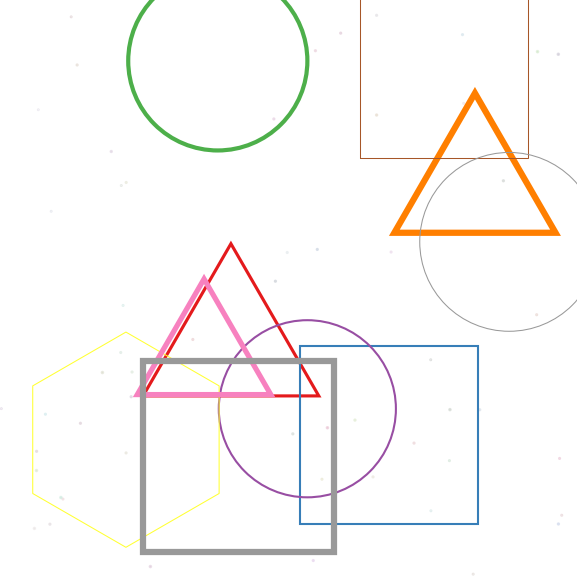[{"shape": "triangle", "thickness": 1.5, "radius": 0.88, "center": [0.4, 0.401]}, {"shape": "square", "thickness": 1, "radius": 0.77, "center": [0.674, 0.247]}, {"shape": "circle", "thickness": 2, "radius": 0.78, "center": [0.377, 0.894]}, {"shape": "circle", "thickness": 1, "radius": 0.77, "center": [0.532, 0.291]}, {"shape": "triangle", "thickness": 3, "radius": 0.81, "center": [0.822, 0.677]}, {"shape": "hexagon", "thickness": 0.5, "radius": 0.93, "center": [0.218, 0.238]}, {"shape": "square", "thickness": 0.5, "radius": 0.73, "center": [0.769, 0.871]}, {"shape": "triangle", "thickness": 2.5, "radius": 0.67, "center": [0.353, 0.383]}, {"shape": "circle", "thickness": 0.5, "radius": 0.77, "center": [0.882, 0.58]}, {"shape": "square", "thickness": 3, "radius": 0.83, "center": [0.413, 0.209]}]